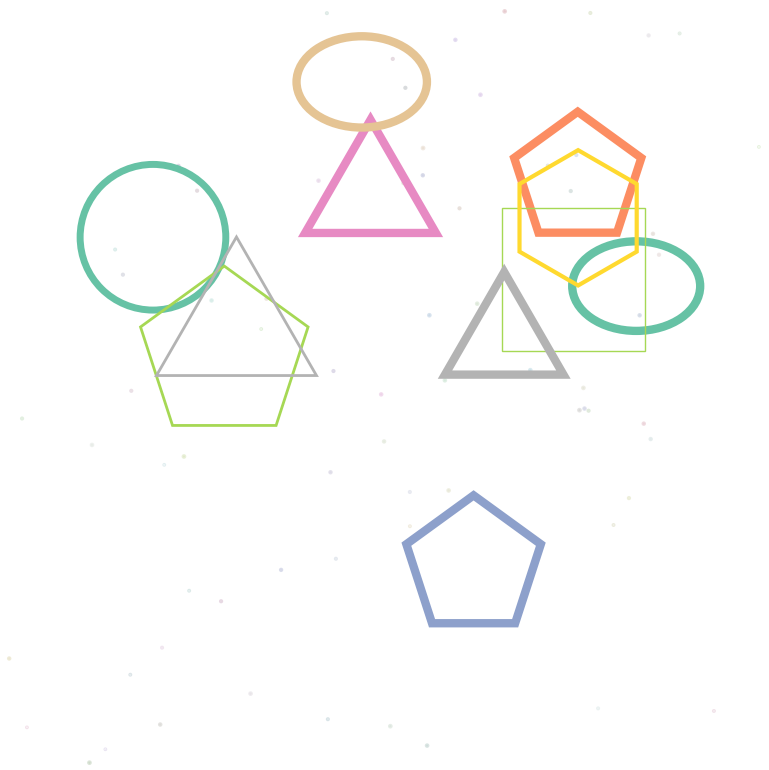[{"shape": "oval", "thickness": 3, "radius": 0.42, "center": [0.826, 0.628]}, {"shape": "circle", "thickness": 2.5, "radius": 0.47, "center": [0.199, 0.692]}, {"shape": "pentagon", "thickness": 3, "radius": 0.43, "center": [0.75, 0.768]}, {"shape": "pentagon", "thickness": 3, "radius": 0.46, "center": [0.615, 0.265]}, {"shape": "triangle", "thickness": 3, "radius": 0.49, "center": [0.481, 0.746]}, {"shape": "pentagon", "thickness": 1, "radius": 0.57, "center": [0.291, 0.54]}, {"shape": "square", "thickness": 0.5, "radius": 0.46, "center": [0.745, 0.637]}, {"shape": "hexagon", "thickness": 1.5, "radius": 0.44, "center": [0.751, 0.717]}, {"shape": "oval", "thickness": 3, "radius": 0.42, "center": [0.47, 0.894]}, {"shape": "triangle", "thickness": 1, "radius": 0.6, "center": [0.307, 0.572]}, {"shape": "triangle", "thickness": 3, "radius": 0.44, "center": [0.655, 0.558]}]